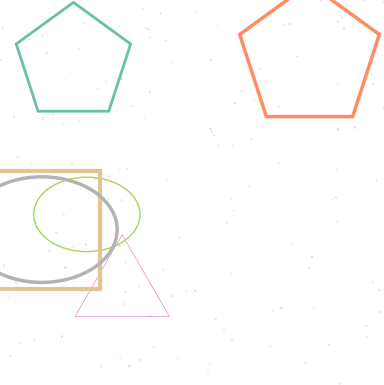[{"shape": "pentagon", "thickness": 2, "radius": 0.78, "center": [0.191, 0.838]}, {"shape": "pentagon", "thickness": 2.5, "radius": 0.95, "center": [0.804, 0.851]}, {"shape": "triangle", "thickness": 0.5, "radius": 0.71, "center": [0.317, 0.249]}, {"shape": "oval", "thickness": 1, "radius": 0.69, "center": [0.226, 0.443]}, {"shape": "square", "thickness": 3, "radius": 0.76, "center": [0.107, 0.402]}, {"shape": "oval", "thickness": 2.5, "radius": 0.98, "center": [0.108, 0.404]}]